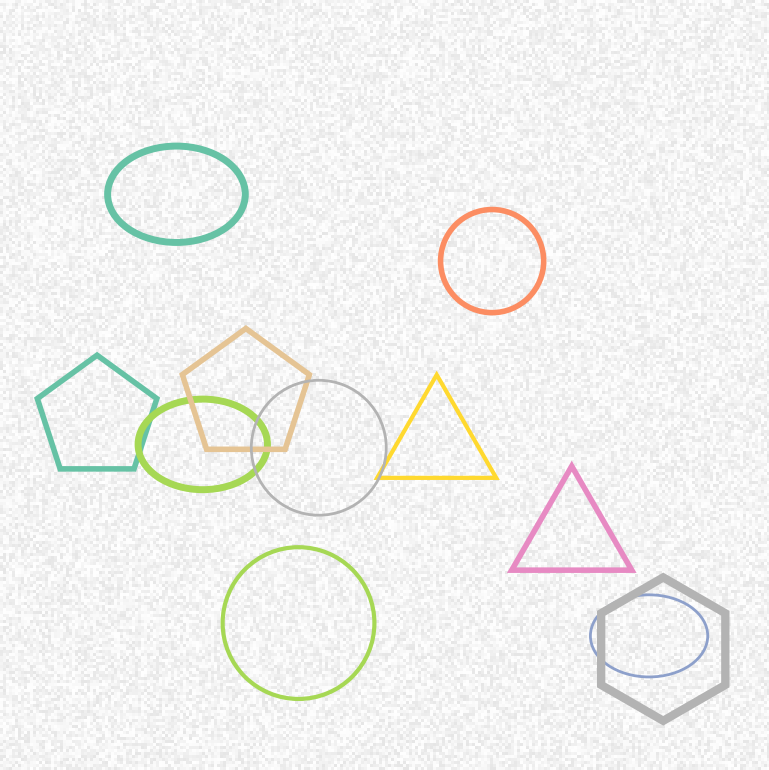[{"shape": "pentagon", "thickness": 2, "radius": 0.41, "center": [0.126, 0.457]}, {"shape": "oval", "thickness": 2.5, "radius": 0.45, "center": [0.229, 0.748]}, {"shape": "circle", "thickness": 2, "radius": 0.33, "center": [0.639, 0.661]}, {"shape": "oval", "thickness": 1, "radius": 0.38, "center": [0.843, 0.174]}, {"shape": "triangle", "thickness": 2, "radius": 0.45, "center": [0.743, 0.305]}, {"shape": "oval", "thickness": 2.5, "radius": 0.42, "center": [0.263, 0.423]}, {"shape": "circle", "thickness": 1.5, "radius": 0.49, "center": [0.388, 0.191]}, {"shape": "triangle", "thickness": 1.5, "radius": 0.45, "center": [0.567, 0.424]}, {"shape": "pentagon", "thickness": 2, "radius": 0.43, "center": [0.319, 0.487]}, {"shape": "hexagon", "thickness": 3, "radius": 0.47, "center": [0.861, 0.157]}, {"shape": "circle", "thickness": 1, "radius": 0.44, "center": [0.414, 0.419]}]